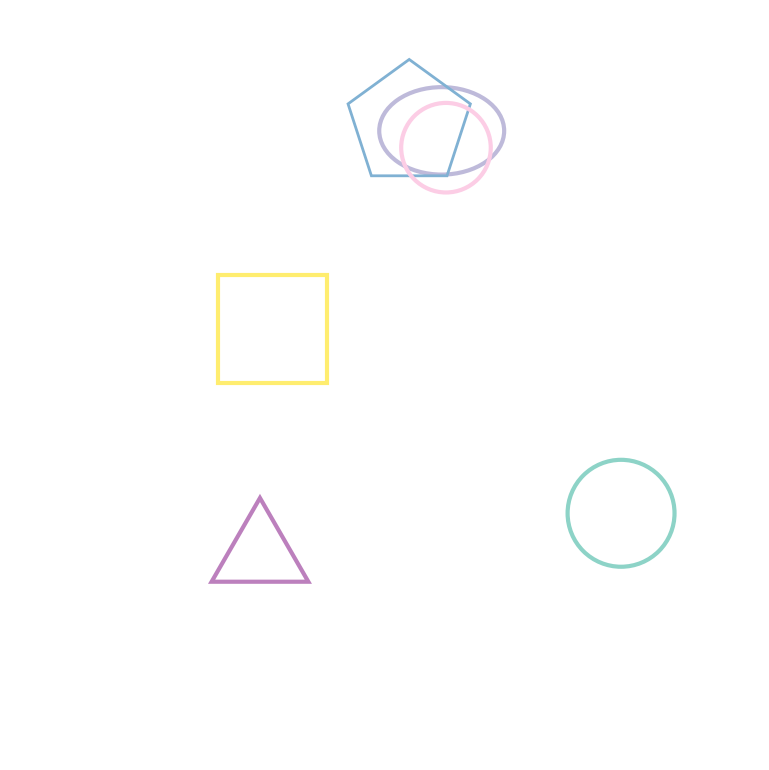[{"shape": "circle", "thickness": 1.5, "radius": 0.35, "center": [0.807, 0.333]}, {"shape": "oval", "thickness": 1.5, "radius": 0.41, "center": [0.574, 0.83]}, {"shape": "pentagon", "thickness": 1, "radius": 0.42, "center": [0.531, 0.839]}, {"shape": "circle", "thickness": 1.5, "radius": 0.29, "center": [0.579, 0.808]}, {"shape": "triangle", "thickness": 1.5, "radius": 0.36, "center": [0.338, 0.281]}, {"shape": "square", "thickness": 1.5, "radius": 0.35, "center": [0.354, 0.573]}]